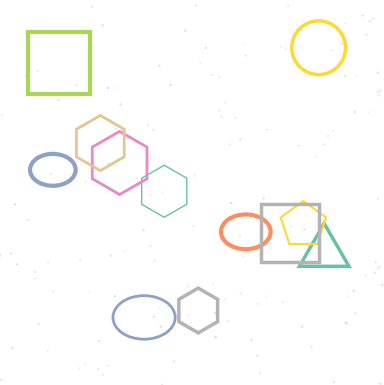[{"shape": "triangle", "thickness": 2.5, "radius": 0.37, "center": [0.842, 0.345]}, {"shape": "hexagon", "thickness": 1, "radius": 0.34, "center": [0.427, 0.503]}, {"shape": "oval", "thickness": 3, "radius": 0.32, "center": [0.638, 0.398]}, {"shape": "oval", "thickness": 3, "radius": 0.3, "center": [0.137, 0.559]}, {"shape": "oval", "thickness": 2, "radius": 0.4, "center": [0.374, 0.176]}, {"shape": "hexagon", "thickness": 2, "radius": 0.41, "center": [0.311, 0.577]}, {"shape": "square", "thickness": 3, "radius": 0.4, "center": [0.154, 0.836]}, {"shape": "circle", "thickness": 2.5, "radius": 0.35, "center": [0.828, 0.876]}, {"shape": "pentagon", "thickness": 1.5, "radius": 0.31, "center": [0.788, 0.416]}, {"shape": "hexagon", "thickness": 2, "radius": 0.36, "center": [0.261, 0.628]}, {"shape": "hexagon", "thickness": 2.5, "radius": 0.29, "center": [0.515, 0.194]}, {"shape": "square", "thickness": 2.5, "radius": 0.37, "center": [0.753, 0.394]}]